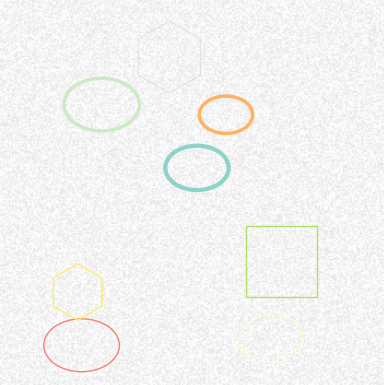[{"shape": "oval", "thickness": 3, "radius": 0.41, "center": [0.512, 0.564]}, {"shape": "oval", "thickness": 0.5, "radius": 0.42, "center": [0.702, 0.125]}, {"shape": "oval", "thickness": 1, "radius": 0.49, "center": [0.212, 0.103]}, {"shape": "oval", "thickness": 2.5, "radius": 0.35, "center": [0.587, 0.702]}, {"shape": "square", "thickness": 1, "radius": 0.46, "center": [0.73, 0.32]}, {"shape": "hexagon", "thickness": 0.5, "radius": 0.47, "center": [0.44, 0.852]}, {"shape": "oval", "thickness": 2.5, "radius": 0.49, "center": [0.264, 0.728]}, {"shape": "hexagon", "thickness": 1, "radius": 0.37, "center": [0.202, 0.242]}]